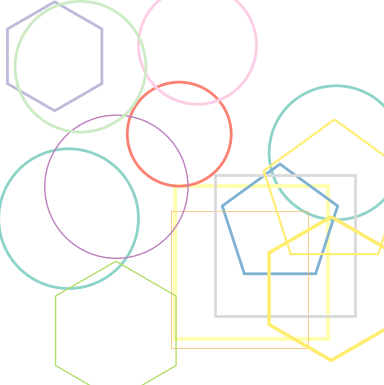[{"shape": "circle", "thickness": 2, "radius": 0.87, "center": [0.873, 0.603]}, {"shape": "circle", "thickness": 2, "radius": 0.91, "center": [0.178, 0.432]}, {"shape": "square", "thickness": 3, "radius": 0.99, "center": [0.654, 0.318]}, {"shape": "hexagon", "thickness": 2, "radius": 0.71, "center": [0.142, 0.854]}, {"shape": "circle", "thickness": 2, "radius": 0.67, "center": [0.466, 0.652]}, {"shape": "pentagon", "thickness": 2, "radius": 0.79, "center": [0.727, 0.416]}, {"shape": "square", "thickness": 0.5, "radius": 0.89, "center": [0.622, 0.274]}, {"shape": "hexagon", "thickness": 1, "radius": 0.9, "center": [0.301, 0.141]}, {"shape": "circle", "thickness": 2, "radius": 0.77, "center": [0.513, 0.883]}, {"shape": "square", "thickness": 2, "radius": 0.92, "center": [0.74, 0.362]}, {"shape": "circle", "thickness": 1, "radius": 0.93, "center": [0.302, 0.515]}, {"shape": "circle", "thickness": 2, "radius": 0.85, "center": [0.209, 0.827]}, {"shape": "pentagon", "thickness": 1.5, "radius": 0.97, "center": [0.869, 0.496]}, {"shape": "hexagon", "thickness": 2.5, "radius": 0.93, "center": [0.86, 0.25]}]